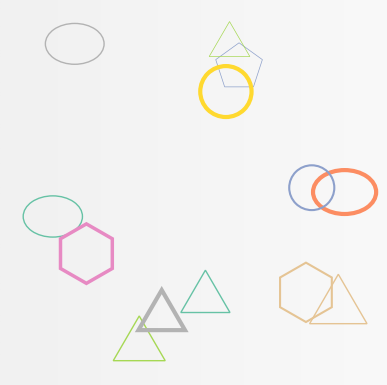[{"shape": "oval", "thickness": 1, "radius": 0.38, "center": [0.136, 0.438]}, {"shape": "triangle", "thickness": 1, "radius": 0.37, "center": [0.53, 0.225]}, {"shape": "oval", "thickness": 3, "radius": 0.41, "center": [0.889, 0.501]}, {"shape": "circle", "thickness": 1.5, "radius": 0.29, "center": [0.805, 0.512]}, {"shape": "pentagon", "thickness": 0.5, "radius": 0.32, "center": [0.617, 0.826]}, {"shape": "hexagon", "thickness": 2.5, "radius": 0.39, "center": [0.223, 0.341]}, {"shape": "triangle", "thickness": 0.5, "radius": 0.3, "center": [0.592, 0.883]}, {"shape": "triangle", "thickness": 1, "radius": 0.39, "center": [0.359, 0.102]}, {"shape": "circle", "thickness": 3, "radius": 0.33, "center": [0.583, 0.762]}, {"shape": "triangle", "thickness": 1, "radius": 0.43, "center": [0.873, 0.202]}, {"shape": "hexagon", "thickness": 1.5, "radius": 0.39, "center": [0.79, 0.241]}, {"shape": "triangle", "thickness": 3, "radius": 0.35, "center": [0.417, 0.177]}, {"shape": "oval", "thickness": 1, "radius": 0.38, "center": [0.193, 0.886]}]